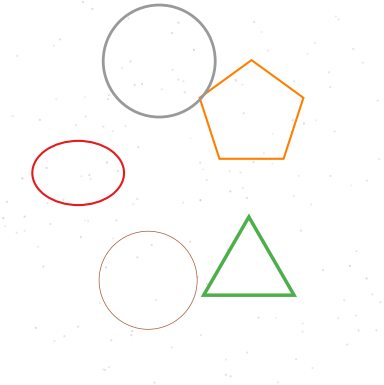[{"shape": "oval", "thickness": 1.5, "radius": 0.6, "center": [0.203, 0.551]}, {"shape": "triangle", "thickness": 2.5, "radius": 0.68, "center": [0.646, 0.301]}, {"shape": "pentagon", "thickness": 1.5, "radius": 0.71, "center": [0.653, 0.702]}, {"shape": "circle", "thickness": 0.5, "radius": 0.64, "center": [0.385, 0.272]}, {"shape": "circle", "thickness": 2, "radius": 0.73, "center": [0.414, 0.841]}]